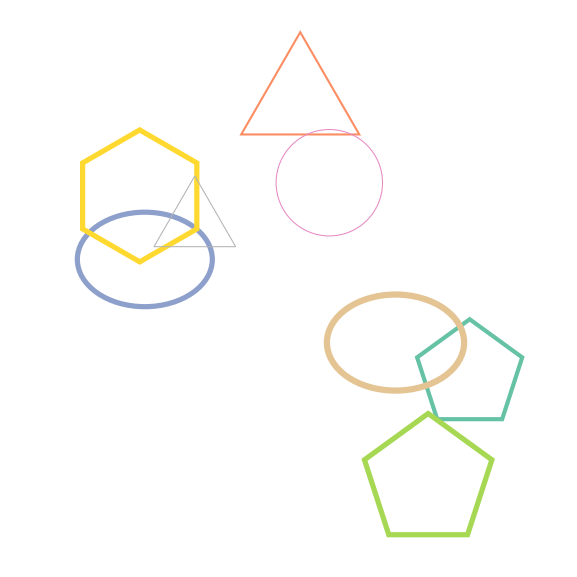[{"shape": "pentagon", "thickness": 2, "radius": 0.48, "center": [0.813, 0.351]}, {"shape": "triangle", "thickness": 1, "radius": 0.59, "center": [0.52, 0.825]}, {"shape": "oval", "thickness": 2.5, "radius": 0.58, "center": [0.251, 0.55]}, {"shape": "circle", "thickness": 0.5, "radius": 0.46, "center": [0.57, 0.683]}, {"shape": "pentagon", "thickness": 2.5, "radius": 0.58, "center": [0.741, 0.167]}, {"shape": "hexagon", "thickness": 2.5, "radius": 0.57, "center": [0.242, 0.66]}, {"shape": "oval", "thickness": 3, "radius": 0.59, "center": [0.685, 0.406]}, {"shape": "triangle", "thickness": 0.5, "radius": 0.41, "center": [0.337, 0.613]}]